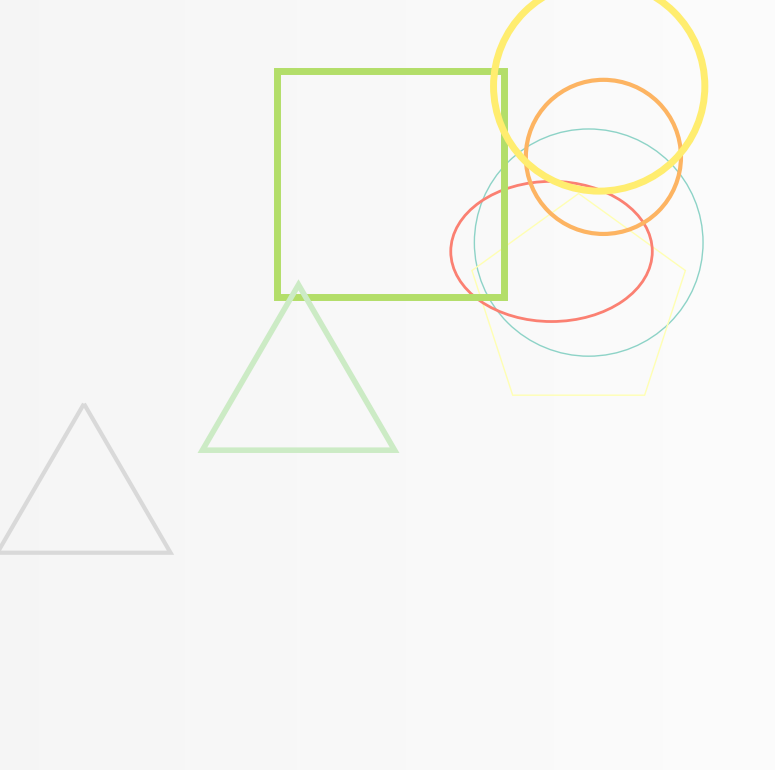[{"shape": "circle", "thickness": 0.5, "radius": 0.74, "center": [0.76, 0.685]}, {"shape": "pentagon", "thickness": 0.5, "radius": 0.72, "center": [0.747, 0.604]}, {"shape": "oval", "thickness": 1, "radius": 0.65, "center": [0.712, 0.673]}, {"shape": "circle", "thickness": 1.5, "radius": 0.5, "center": [0.779, 0.796]}, {"shape": "square", "thickness": 2.5, "radius": 0.73, "center": [0.504, 0.761]}, {"shape": "triangle", "thickness": 1.5, "radius": 0.64, "center": [0.108, 0.347]}, {"shape": "triangle", "thickness": 2, "radius": 0.72, "center": [0.385, 0.487]}, {"shape": "circle", "thickness": 2.5, "radius": 0.68, "center": [0.773, 0.888]}]